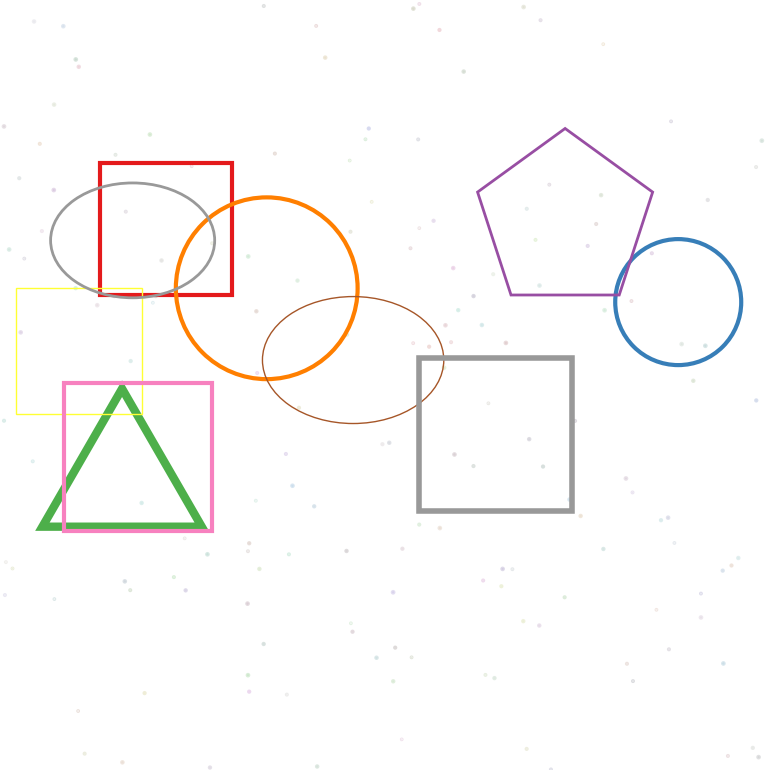[{"shape": "square", "thickness": 1.5, "radius": 0.43, "center": [0.215, 0.702]}, {"shape": "circle", "thickness": 1.5, "radius": 0.41, "center": [0.881, 0.608]}, {"shape": "triangle", "thickness": 3, "radius": 0.6, "center": [0.159, 0.376]}, {"shape": "pentagon", "thickness": 1, "radius": 0.6, "center": [0.734, 0.714]}, {"shape": "circle", "thickness": 1.5, "radius": 0.59, "center": [0.346, 0.626]}, {"shape": "square", "thickness": 0.5, "radius": 0.41, "center": [0.102, 0.544]}, {"shape": "oval", "thickness": 0.5, "radius": 0.59, "center": [0.459, 0.532]}, {"shape": "square", "thickness": 1.5, "radius": 0.48, "center": [0.179, 0.406]}, {"shape": "oval", "thickness": 1, "radius": 0.53, "center": [0.172, 0.688]}, {"shape": "square", "thickness": 2, "radius": 0.5, "center": [0.644, 0.436]}]